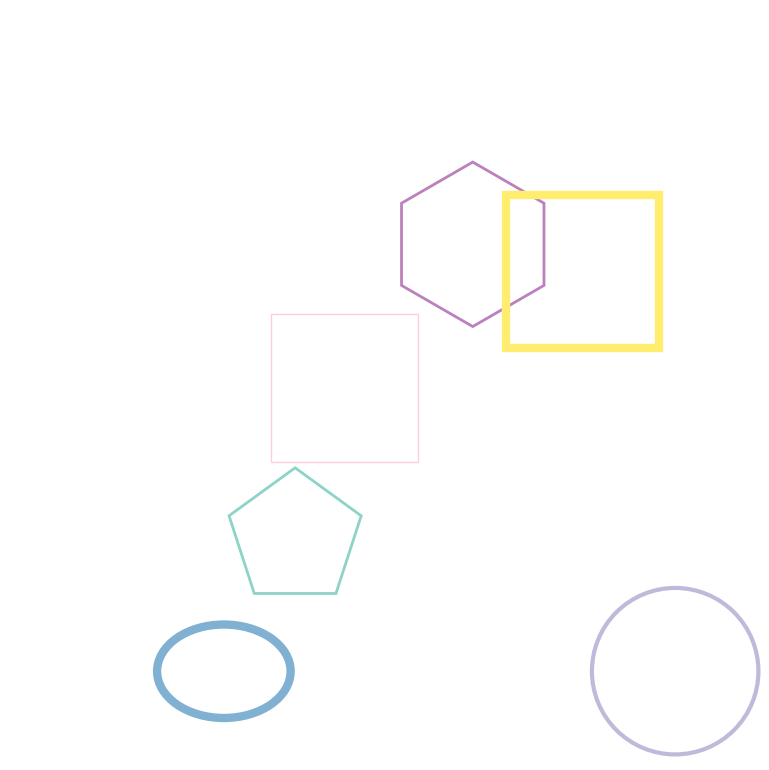[{"shape": "pentagon", "thickness": 1, "radius": 0.45, "center": [0.383, 0.302]}, {"shape": "circle", "thickness": 1.5, "radius": 0.54, "center": [0.877, 0.128]}, {"shape": "oval", "thickness": 3, "radius": 0.43, "center": [0.291, 0.128]}, {"shape": "square", "thickness": 0.5, "radius": 0.48, "center": [0.447, 0.496]}, {"shape": "hexagon", "thickness": 1, "radius": 0.53, "center": [0.614, 0.683]}, {"shape": "square", "thickness": 3, "radius": 0.5, "center": [0.757, 0.647]}]